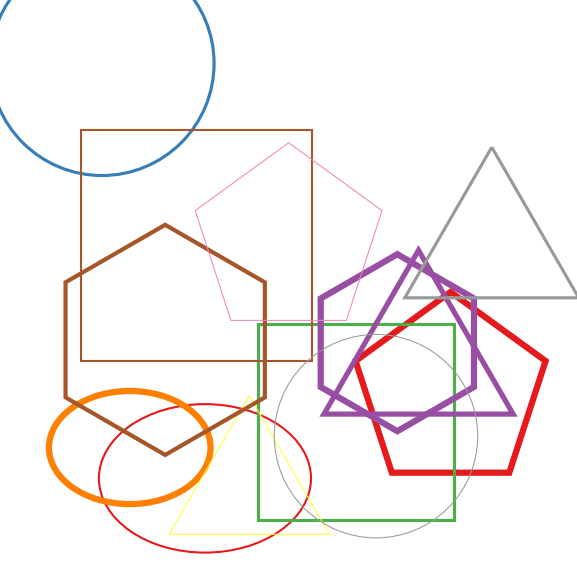[{"shape": "pentagon", "thickness": 3, "radius": 0.87, "center": [0.78, 0.321]}, {"shape": "oval", "thickness": 1, "radius": 0.92, "center": [0.355, 0.171]}, {"shape": "circle", "thickness": 1.5, "radius": 0.97, "center": [0.177, 0.889]}, {"shape": "square", "thickness": 1.5, "radius": 0.85, "center": [0.617, 0.269]}, {"shape": "hexagon", "thickness": 3, "radius": 0.77, "center": [0.688, 0.406]}, {"shape": "triangle", "thickness": 2.5, "radius": 0.95, "center": [0.725, 0.377]}, {"shape": "oval", "thickness": 3, "radius": 0.7, "center": [0.225, 0.224]}, {"shape": "triangle", "thickness": 0.5, "radius": 0.8, "center": [0.432, 0.154]}, {"shape": "square", "thickness": 1, "radius": 1.0, "center": [0.34, 0.574]}, {"shape": "hexagon", "thickness": 2, "radius": 1.0, "center": [0.286, 0.411]}, {"shape": "pentagon", "thickness": 0.5, "radius": 0.85, "center": [0.5, 0.582]}, {"shape": "triangle", "thickness": 1.5, "radius": 0.87, "center": [0.852, 0.57]}, {"shape": "circle", "thickness": 0.5, "radius": 0.88, "center": [0.651, 0.244]}]